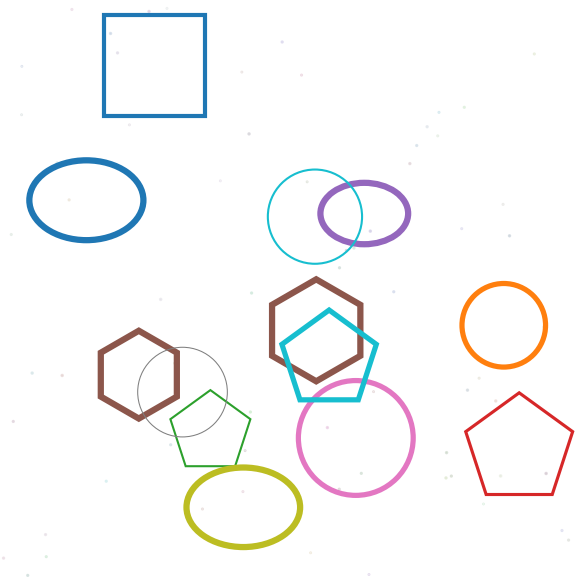[{"shape": "square", "thickness": 2, "radius": 0.44, "center": [0.267, 0.885]}, {"shape": "oval", "thickness": 3, "radius": 0.49, "center": [0.15, 0.652]}, {"shape": "circle", "thickness": 2.5, "radius": 0.36, "center": [0.872, 0.436]}, {"shape": "pentagon", "thickness": 1, "radius": 0.36, "center": [0.364, 0.251]}, {"shape": "pentagon", "thickness": 1.5, "radius": 0.49, "center": [0.899, 0.222]}, {"shape": "oval", "thickness": 3, "radius": 0.38, "center": [0.631, 0.629]}, {"shape": "hexagon", "thickness": 3, "radius": 0.38, "center": [0.24, 0.35]}, {"shape": "hexagon", "thickness": 3, "radius": 0.44, "center": [0.548, 0.427]}, {"shape": "circle", "thickness": 2.5, "radius": 0.5, "center": [0.616, 0.241]}, {"shape": "circle", "thickness": 0.5, "radius": 0.39, "center": [0.316, 0.32]}, {"shape": "oval", "thickness": 3, "radius": 0.49, "center": [0.421, 0.121]}, {"shape": "pentagon", "thickness": 2.5, "radius": 0.43, "center": [0.57, 0.376]}, {"shape": "circle", "thickness": 1, "radius": 0.41, "center": [0.545, 0.624]}]